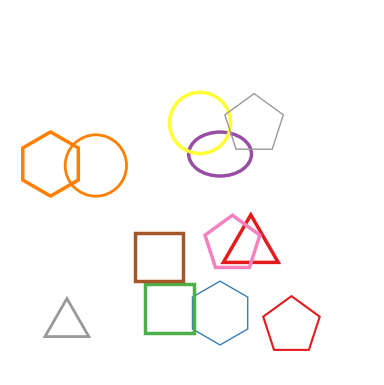[{"shape": "pentagon", "thickness": 1.5, "radius": 0.39, "center": [0.757, 0.154]}, {"shape": "triangle", "thickness": 2.5, "radius": 0.41, "center": [0.651, 0.36]}, {"shape": "hexagon", "thickness": 1, "radius": 0.41, "center": [0.572, 0.187]}, {"shape": "square", "thickness": 2.5, "radius": 0.32, "center": [0.44, 0.199]}, {"shape": "oval", "thickness": 2.5, "radius": 0.41, "center": [0.572, 0.6]}, {"shape": "hexagon", "thickness": 2.5, "radius": 0.42, "center": [0.131, 0.574]}, {"shape": "circle", "thickness": 2, "radius": 0.4, "center": [0.249, 0.57]}, {"shape": "circle", "thickness": 2.5, "radius": 0.4, "center": [0.52, 0.681]}, {"shape": "square", "thickness": 2.5, "radius": 0.31, "center": [0.413, 0.333]}, {"shape": "pentagon", "thickness": 2.5, "radius": 0.37, "center": [0.604, 0.366]}, {"shape": "pentagon", "thickness": 1, "radius": 0.4, "center": [0.66, 0.677]}, {"shape": "triangle", "thickness": 2, "radius": 0.33, "center": [0.174, 0.159]}]